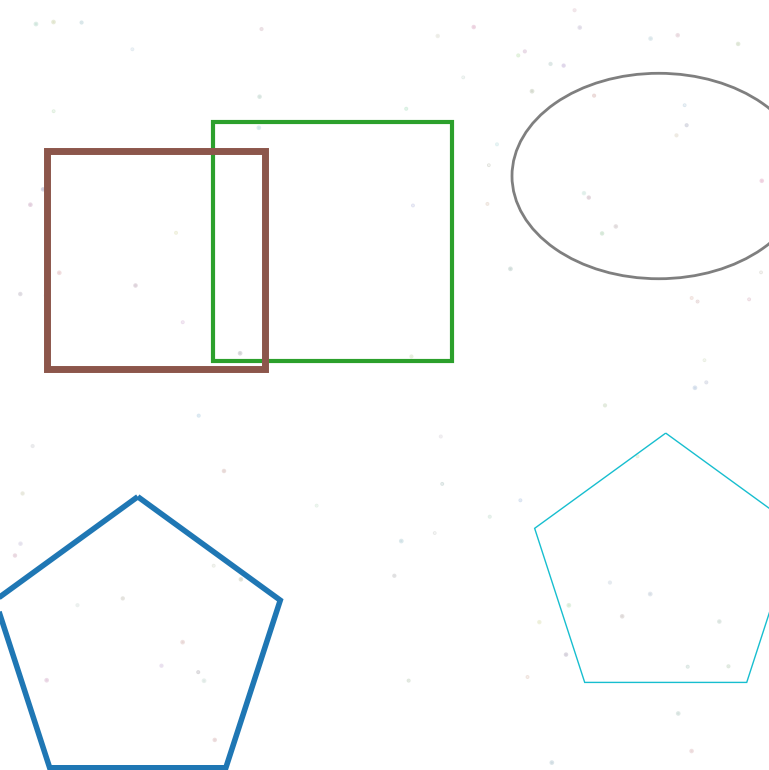[{"shape": "pentagon", "thickness": 2, "radius": 0.97, "center": [0.179, 0.16]}, {"shape": "square", "thickness": 1.5, "radius": 0.78, "center": [0.431, 0.686]}, {"shape": "square", "thickness": 2.5, "radius": 0.71, "center": [0.202, 0.663]}, {"shape": "oval", "thickness": 1, "radius": 0.95, "center": [0.856, 0.771]}, {"shape": "pentagon", "thickness": 0.5, "radius": 0.89, "center": [0.865, 0.259]}]